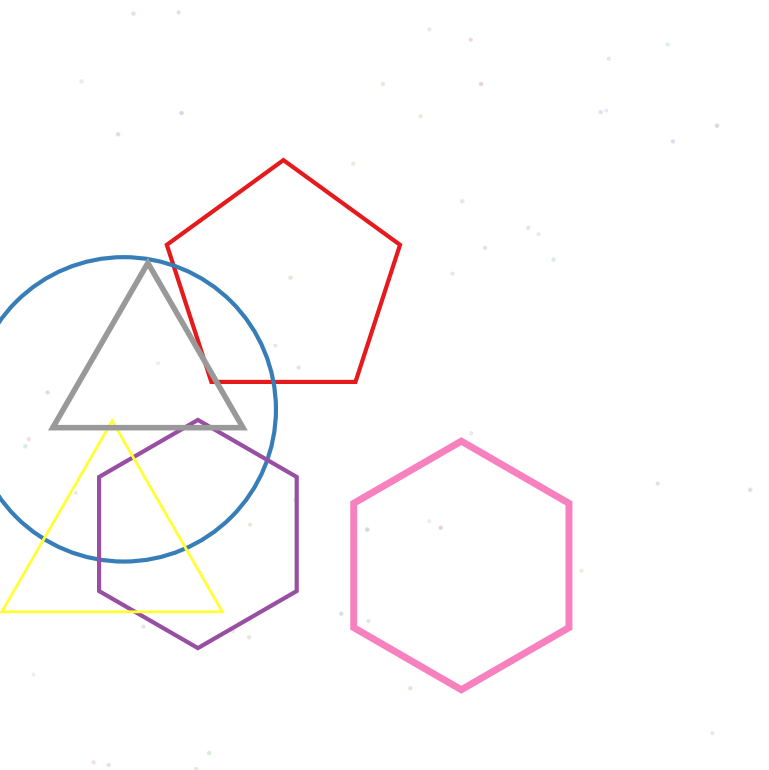[{"shape": "pentagon", "thickness": 1.5, "radius": 0.8, "center": [0.368, 0.633]}, {"shape": "circle", "thickness": 1.5, "radius": 0.99, "center": [0.161, 0.468]}, {"shape": "hexagon", "thickness": 1.5, "radius": 0.74, "center": [0.257, 0.306]}, {"shape": "triangle", "thickness": 1, "radius": 0.83, "center": [0.146, 0.288]}, {"shape": "hexagon", "thickness": 2.5, "radius": 0.81, "center": [0.599, 0.266]}, {"shape": "triangle", "thickness": 2, "radius": 0.71, "center": [0.192, 0.516]}]